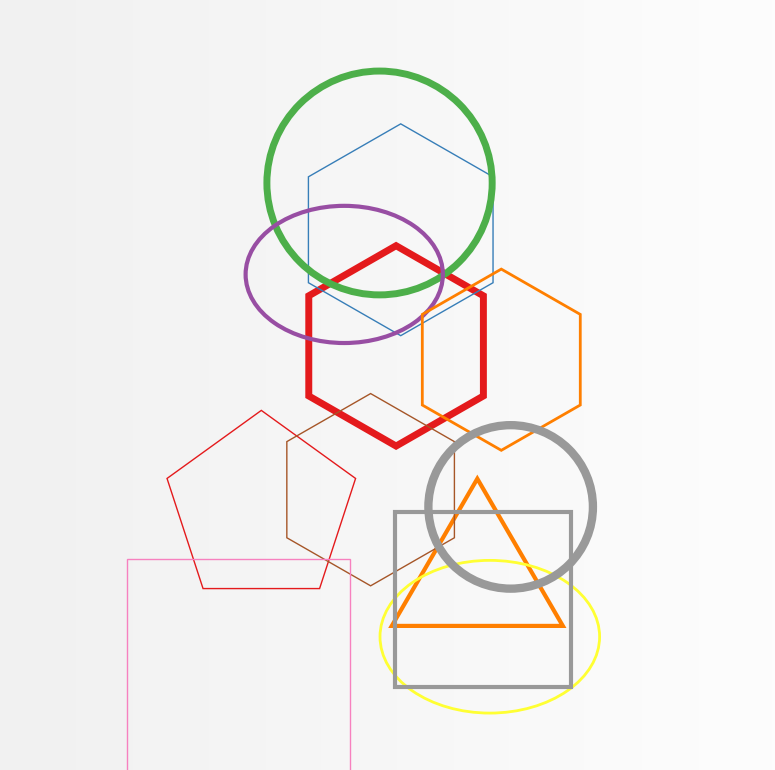[{"shape": "hexagon", "thickness": 2.5, "radius": 0.65, "center": [0.511, 0.551]}, {"shape": "pentagon", "thickness": 0.5, "radius": 0.64, "center": [0.337, 0.339]}, {"shape": "hexagon", "thickness": 0.5, "radius": 0.69, "center": [0.517, 0.702]}, {"shape": "circle", "thickness": 2.5, "radius": 0.73, "center": [0.49, 0.762]}, {"shape": "oval", "thickness": 1.5, "radius": 0.64, "center": [0.444, 0.644]}, {"shape": "triangle", "thickness": 1.5, "radius": 0.64, "center": [0.616, 0.251]}, {"shape": "hexagon", "thickness": 1, "radius": 0.59, "center": [0.647, 0.533]}, {"shape": "oval", "thickness": 1, "radius": 0.71, "center": [0.632, 0.173]}, {"shape": "hexagon", "thickness": 0.5, "radius": 0.62, "center": [0.478, 0.364]}, {"shape": "square", "thickness": 0.5, "radius": 0.72, "center": [0.307, 0.131]}, {"shape": "circle", "thickness": 3, "radius": 0.53, "center": [0.659, 0.342]}, {"shape": "square", "thickness": 1.5, "radius": 0.57, "center": [0.623, 0.221]}]